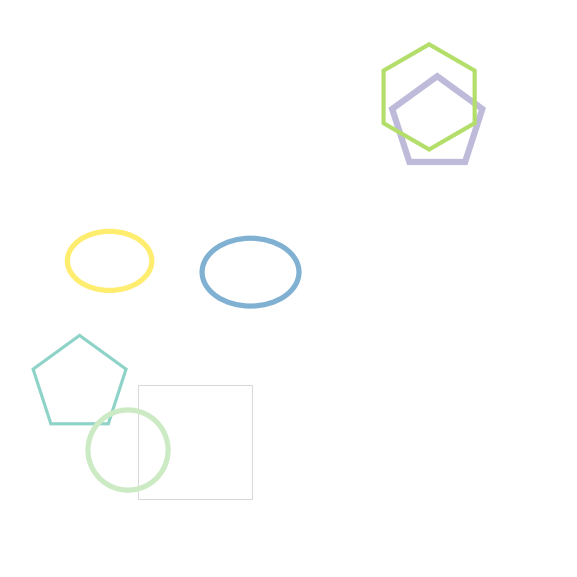[{"shape": "pentagon", "thickness": 1.5, "radius": 0.42, "center": [0.138, 0.334]}, {"shape": "pentagon", "thickness": 3, "radius": 0.41, "center": [0.757, 0.785]}, {"shape": "oval", "thickness": 2.5, "radius": 0.42, "center": [0.434, 0.528]}, {"shape": "hexagon", "thickness": 2, "radius": 0.46, "center": [0.743, 0.831]}, {"shape": "square", "thickness": 0.5, "radius": 0.49, "center": [0.337, 0.234]}, {"shape": "circle", "thickness": 2.5, "radius": 0.35, "center": [0.222, 0.22]}, {"shape": "oval", "thickness": 2.5, "radius": 0.37, "center": [0.19, 0.547]}]